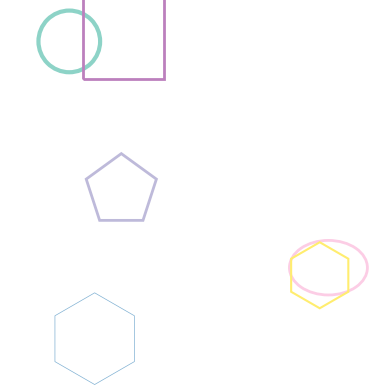[{"shape": "circle", "thickness": 3, "radius": 0.4, "center": [0.18, 0.892]}, {"shape": "pentagon", "thickness": 2, "radius": 0.48, "center": [0.315, 0.505]}, {"shape": "hexagon", "thickness": 0.5, "radius": 0.6, "center": [0.246, 0.12]}, {"shape": "oval", "thickness": 2, "radius": 0.51, "center": [0.853, 0.305]}, {"shape": "square", "thickness": 2, "radius": 0.52, "center": [0.321, 0.9]}, {"shape": "hexagon", "thickness": 1.5, "radius": 0.43, "center": [0.83, 0.285]}]